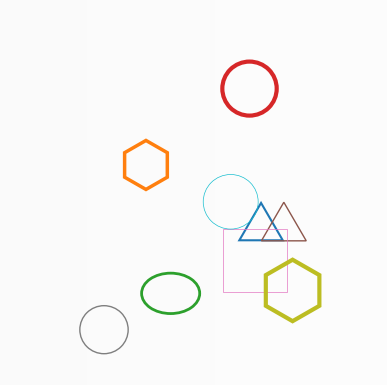[{"shape": "triangle", "thickness": 1.5, "radius": 0.32, "center": [0.674, 0.408]}, {"shape": "hexagon", "thickness": 2.5, "radius": 0.32, "center": [0.377, 0.572]}, {"shape": "oval", "thickness": 2, "radius": 0.37, "center": [0.44, 0.238]}, {"shape": "circle", "thickness": 3, "radius": 0.35, "center": [0.644, 0.77]}, {"shape": "triangle", "thickness": 1, "radius": 0.33, "center": [0.732, 0.408]}, {"shape": "square", "thickness": 0.5, "radius": 0.41, "center": [0.658, 0.324]}, {"shape": "circle", "thickness": 1, "radius": 0.31, "center": [0.268, 0.144]}, {"shape": "hexagon", "thickness": 3, "radius": 0.4, "center": [0.755, 0.246]}, {"shape": "circle", "thickness": 0.5, "radius": 0.35, "center": [0.595, 0.476]}]